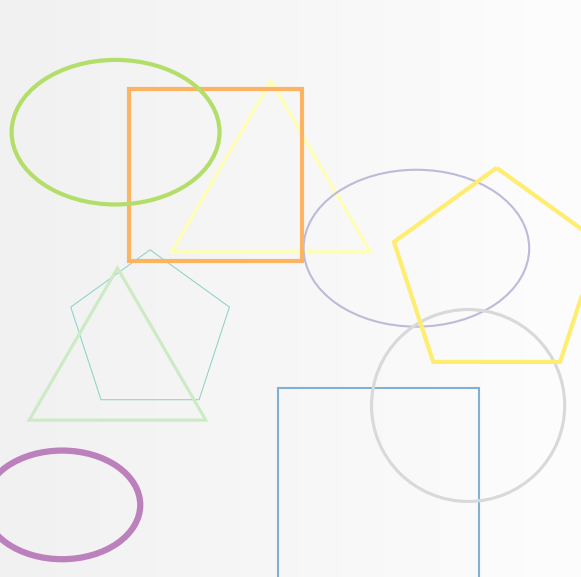[{"shape": "pentagon", "thickness": 0.5, "radius": 0.72, "center": [0.258, 0.423]}, {"shape": "triangle", "thickness": 1.5, "radius": 0.99, "center": [0.466, 0.662]}, {"shape": "oval", "thickness": 1, "radius": 0.97, "center": [0.716, 0.569]}, {"shape": "square", "thickness": 1, "radius": 0.87, "center": [0.651, 0.153]}, {"shape": "square", "thickness": 2, "radius": 0.74, "center": [0.371, 0.696]}, {"shape": "oval", "thickness": 2, "radius": 0.89, "center": [0.199, 0.77]}, {"shape": "circle", "thickness": 1.5, "radius": 0.83, "center": [0.805, 0.297]}, {"shape": "oval", "thickness": 3, "radius": 0.67, "center": [0.107, 0.125]}, {"shape": "triangle", "thickness": 1.5, "radius": 0.88, "center": [0.202, 0.359]}, {"shape": "pentagon", "thickness": 2, "radius": 0.93, "center": [0.854, 0.523]}]